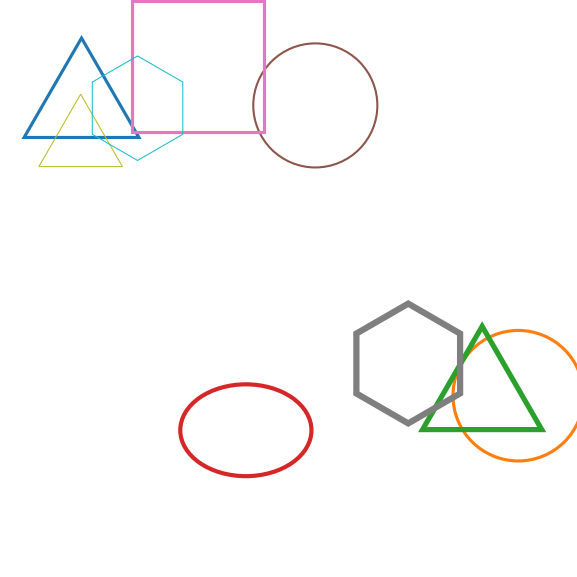[{"shape": "triangle", "thickness": 1.5, "radius": 0.57, "center": [0.141, 0.819]}, {"shape": "circle", "thickness": 1.5, "radius": 0.57, "center": [0.897, 0.314]}, {"shape": "triangle", "thickness": 2.5, "radius": 0.6, "center": [0.835, 0.315]}, {"shape": "oval", "thickness": 2, "radius": 0.57, "center": [0.426, 0.254]}, {"shape": "circle", "thickness": 1, "radius": 0.54, "center": [0.546, 0.817]}, {"shape": "square", "thickness": 1.5, "radius": 0.57, "center": [0.343, 0.884]}, {"shape": "hexagon", "thickness": 3, "radius": 0.52, "center": [0.707, 0.37]}, {"shape": "triangle", "thickness": 0.5, "radius": 0.42, "center": [0.14, 0.752]}, {"shape": "hexagon", "thickness": 0.5, "radius": 0.45, "center": [0.238, 0.812]}]